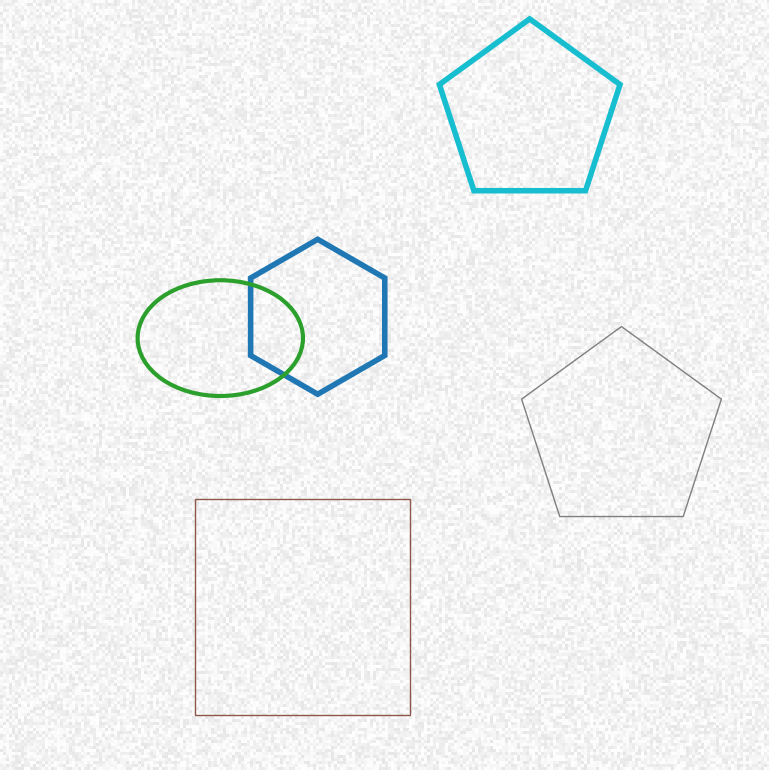[{"shape": "hexagon", "thickness": 2, "radius": 0.5, "center": [0.413, 0.589]}, {"shape": "oval", "thickness": 1.5, "radius": 0.54, "center": [0.286, 0.561]}, {"shape": "square", "thickness": 0.5, "radius": 0.7, "center": [0.393, 0.212]}, {"shape": "pentagon", "thickness": 0.5, "radius": 0.68, "center": [0.807, 0.44]}, {"shape": "pentagon", "thickness": 2, "radius": 0.62, "center": [0.688, 0.852]}]